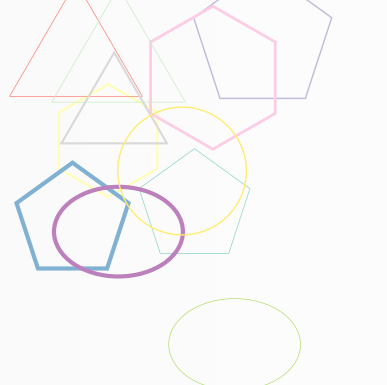[{"shape": "pentagon", "thickness": 0.5, "radius": 0.75, "center": [0.502, 0.463]}, {"shape": "hexagon", "thickness": 1.5, "radius": 0.73, "center": [0.279, 0.635]}, {"shape": "pentagon", "thickness": 1, "radius": 0.94, "center": [0.678, 0.896]}, {"shape": "triangle", "thickness": 0.5, "radius": 0.99, "center": [0.196, 0.849]}, {"shape": "pentagon", "thickness": 3, "radius": 0.76, "center": [0.187, 0.426]}, {"shape": "oval", "thickness": 0.5, "radius": 0.85, "center": [0.605, 0.105]}, {"shape": "hexagon", "thickness": 2, "radius": 0.93, "center": [0.549, 0.798]}, {"shape": "triangle", "thickness": 1.5, "radius": 0.79, "center": [0.295, 0.706]}, {"shape": "oval", "thickness": 3, "radius": 0.83, "center": [0.306, 0.398]}, {"shape": "triangle", "thickness": 0.5, "radius": 1.0, "center": [0.306, 0.834]}, {"shape": "circle", "thickness": 1, "radius": 0.83, "center": [0.47, 0.556]}]